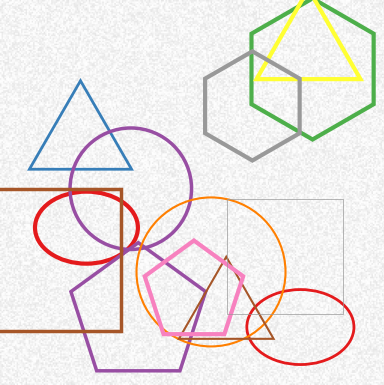[{"shape": "oval", "thickness": 3, "radius": 0.67, "center": [0.225, 0.409]}, {"shape": "oval", "thickness": 2, "radius": 0.7, "center": [0.78, 0.151]}, {"shape": "triangle", "thickness": 2, "radius": 0.77, "center": [0.209, 0.637]}, {"shape": "hexagon", "thickness": 3, "radius": 0.92, "center": [0.812, 0.821]}, {"shape": "pentagon", "thickness": 2.5, "radius": 0.92, "center": [0.359, 0.186]}, {"shape": "circle", "thickness": 2.5, "radius": 0.79, "center": [0.34, 0.51]}, {"shape": "circle", "thickness": 1.5, "radius": 0.97, "center": [0.548, 0.294]}, {"shape": "triangle", "thickness": 3, "radius": 0.78, "center": [0.801, 0.872]}, {"shape": "triangle", "thickness": 1.5, "radius": 0.71, "center": [0.588, 0.191]}, {"shape": "square", "thickness": 2.5, "radius": 0.92, "center": [0.131, 0.325]}, {"shape": "pentagon", "thickness": 3, "radius": 0.67, "center": [0.504, 0.241]}, {"shape": "hexagon", "thickness": 3, "radius": 0.71, "center": [0.656, 0.725]}, {"shape": "square", "thickness": 0.5, "radius": 0.75, "center": [0.741, 0.334]}]